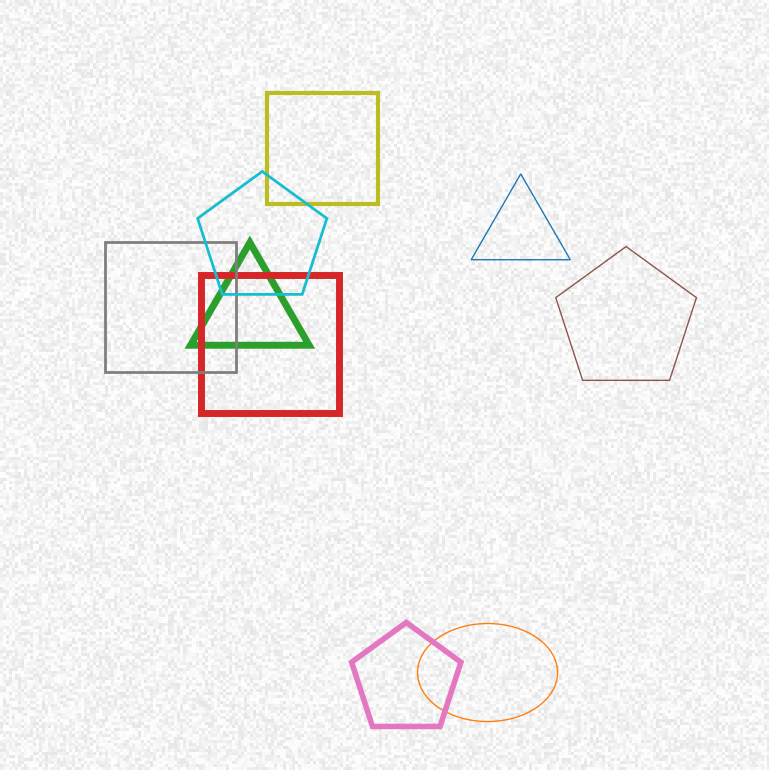[{"shape": "triangle", "thickness": 0.5, "radius": 0.37, "center": [0.676, 0.7]}, {"shape": "oval", "thickness": 0.5, "radius": 0.45, "center": [0.633, 0.127]}, {"shape": "triangle", "thickness": 2.5, "radius": 0.44, "center": [0.324, 0.596]}, {"shape": "square", "thickness": 2.5, "radius": 0.45, "center": [0.35, 0.553]}, {"shape": "pentagon", "thickness": 0.5, "radius": 0.48, "center": [0.813, 0.584]}, {"shape": "pentagon", "thickness": 2, "radius": 0.37, "center": [0.528, 0.117]}, {"shape": "square", "thickness": 1, "radius": 0.42, "center": [0.221, 0.601]}, {"shape": "square", "thickness": 1.5, "radius": 0.36, "center": [0.419, 0.807]}, {"shape": "pentagon", "thickness": 1, "radius": 0.44, "center": [0.341, 0.689]}]